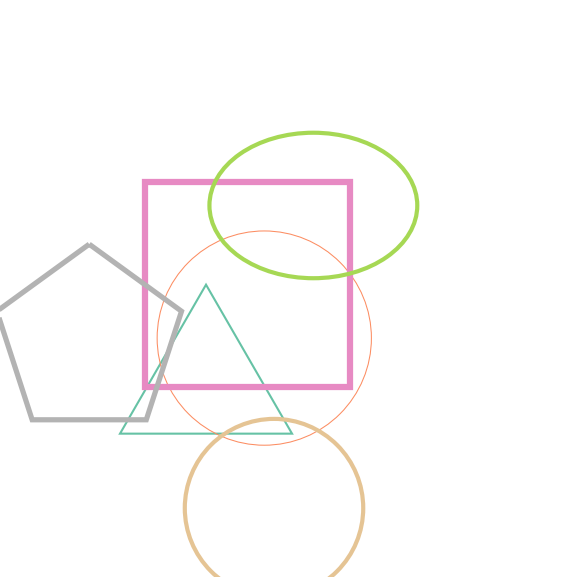[{"shape": "triangle", "thickness": 1, "radius": 0.86, "center": [0.357, 0.334]}, {"shape": "circle", "thickness": 0.5, "radius": 0.93, "center": [0.458, 0.414]}, {"shape": "square", "thickness": 3, "radius": 0.89, "center": [0.429, 0.507]}, {"shape": "oval", "thickness": 2, "radius": 0.9, "center": [0.543, 0.643]}, {"shape": "circle", "thickness": 2, "radius": 0.77, "center": [0.474, 0.119]}, {"shape": "pentagon", "thickness": 2.5, "radius": 0.84, "center": [0.154, 0.408]}]